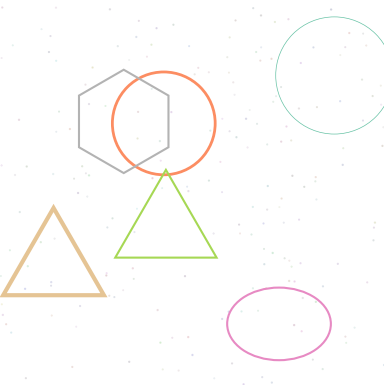[{"shape": "circle", "thickness": 0.5, "radius": 0.76, "center": [0.868, 0.804]}, {"shape": "circle", "thickness": 2, "radius": 0.67, "center": [0.425, 0.68]}, {"shape": "oval", "thickness": 1.5, "radius": 0.67, "center": [0.725, 0.159]}, {"shape": "triangle", "thickness": 1.5, "radius": 0.76, "center": [0.431, 0.407]}, {"shape": "triangle", "thickness": 3, "radius": 0.76, "center": [0.139, 0.309]}, {"shape": "hexagon", "thickness": 1.5, "radius": 0.67, "center": [0.321, 0.685]}]